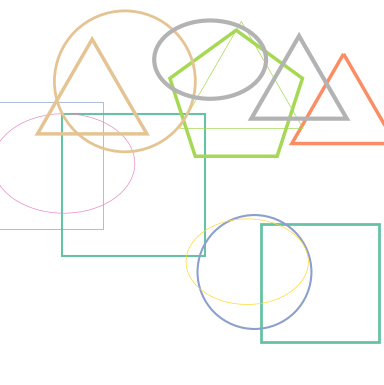[{"shape": "square", "thickness": 1.5, "radius": 0.92, "center": [0.346, 0.52]}, {"shape": "square", "thickness": 2, "radius": 0.77, "center": [0.831, 0.265]}, {"shape": "triangle", "thickness": 2.5, "radius": 0.78, "center": [0.892, 0.705]}, {"shape": "square", "thickness": 0.5, "radius": 0.83, "center": [0.102, 0.571]}, {"shape": "circle", "thickness": 1.5, "radius": 0.74, "center": [0.661, 0.293]}, {"shape": "oval", "thickness": 0.5, "radius": 0.92, "center": [0.166, 0.575]}, {"shape": "pentagon", "thickness": 2.5, "radius": 0.91, "center": [0.613, 0.741]}, {"shape": "triangle", "thickness": 0.5, "radius": 0.93, "center": [0.627, 0.759]}, {"shape": "oval", "thickness": 0.5, "radius": 0.79, "center": [0.642, 0.32]}, {"shape": "circle", "thickness": 2, "radius": 0.92, "center": [0.324, 0.789]}, {"shape": "triangle", "thickness": 2.5, "radius": 0.82, "center": [0.239, 0.734]}, {"shape": "triangle", "thickness": 3, "radius": 0.72, "center": [0.777, 0.763]}, {"shape": "oval", "thickness": 3, "radius": 0.73, "center": [0.546, 0.845]}]